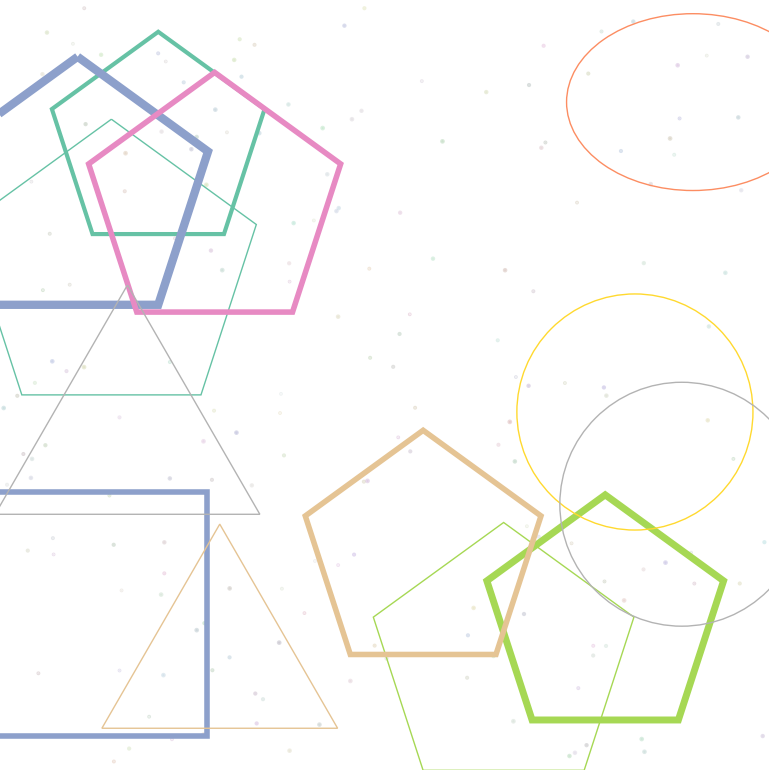[{"shape": "pentagon", "thickness": 1.5, "radius": 0.73, "center": [0.206, 0.813]}, {"shape": "pentagon", "thickness": 0.5, "radius": 0.99, "center": [0.145, 0.647]}, {"shape": "oval", "thickness": 0.5, "radius": 0.82, "center": [0.9, 0.867]}, {"shape": "square", "thickness": 2, "radius": 0.79, "center": [0.11, 0.203]}, {"shape": "pentagon", "thickness": 3, "radius": 0.89, "center": [0.101, 0.748]}, {"shape": "pentagon", "thickness": 2, "radius": 0.86, "center": [0.279, 0.734]}, {"shape": "pentagon", "thickness": 0.5, "radius": 0.89, "center": [0.654, 0.144]}, {"shape": "pentagon", "thickness": 2.5, "radius": 0.81, "center": [0.786, 0.196]}, {"shape": "circle", "thickness": 0.5, "radius": 0.77, "center": [0.825, 0.465]}, {"shape": "triangle", "thickness": 0.5, "radius": 0.88, "center": [0.285, 0.143]}, {"shape": "pentagon", "thickness": 2, "radius": 0.8, "center": [0.55, 0.28]}, {"shape": "circle", "thickness": 0.5, "radius": 0.79, "center": [0.885, 0.345]}, {"shape": "triangle", "thickness": 0.5, "radius": 0.99, "center": [0.166, 0.431]}]